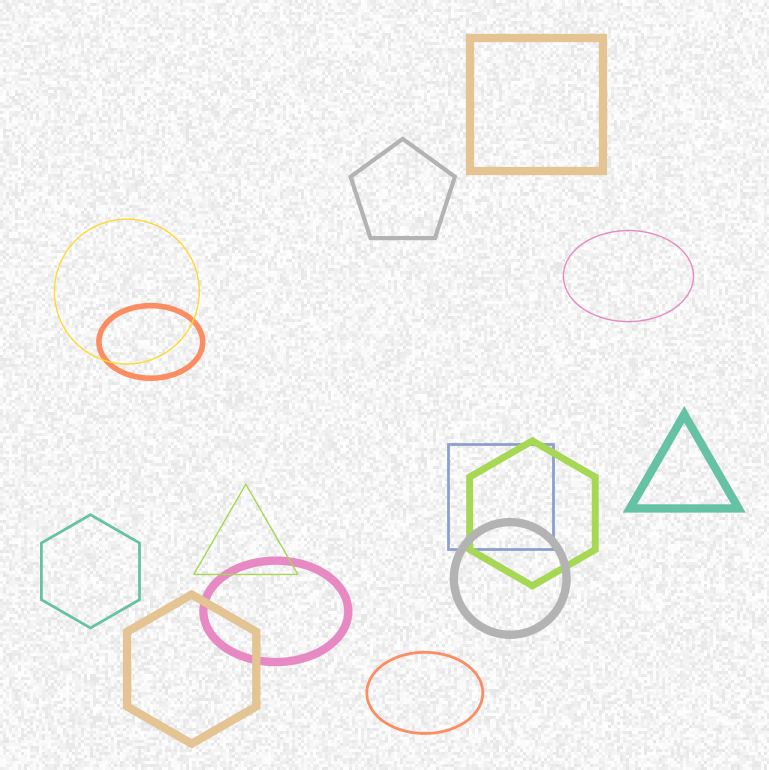[{"shape": "hexagon", "thickness": 1, "radius": 0.37, "center": [0.117, 0.258]}, {"shape": "triangle", "thickness": 3, "radius": 0.41, "center": [0.889, 0.38]}, {"shape": "oval", "thickness": 2, "radius": 0.34, "center": [0.196, 0.556]}, {"shape": "oval", "thickness": 1, "radius": 0.38, "center": [0.552, 0.1]}, {"shape": "square", "thickness": 1, "radius": 0.34, "center": [0.65, 0.355]}, {"shape": "oval", "thickness": 3, "radius": 0.47, "center": [0.358, 0.206]}, {"shape": "oval", "thickness": 0.5, "radius": 0.42, "center": [0.816, 0.641]}, {"shape": "triangle", "thickness": 0.5, "radius": 0.39, "center": [0.319, 0.293]}, {"shape": "hexagon", "thickness": 2.5, "radius": 0.47, "center": [0.691, 0.333]}, {"shape": "circle", "thickness": 0.5, "radius": 0.47, "center": [0.165, 0.621]}, {"shape": "hexagon", "thickness": 3, "radius": 0.48, "center": [0.249, 0.131]}, {"shape": "square", "thickness": 3, "radius": 0.43, "center": [0.697, 0.865]}, {"shape": "pentagon", "thickness": 1.5, "radius": 0.36, "center": [0.523, 0.748]}, {"shape": "circle", "thickness": 3, "radius": 0.37, "center": [0.663, 0.249]}]